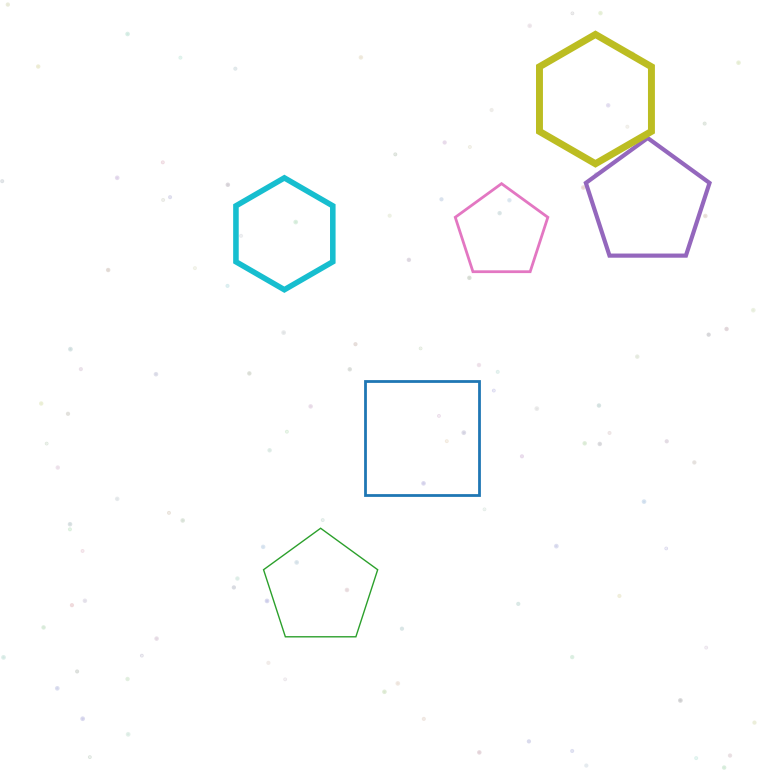[{"shape": "square", "thickness": 1, "radius": 0.37, "center": [0.548, 0.431]}, {"shape": "pentagon", "thickness": 0.5, "radius": 0.39, "center": [0.416, 0.236]}, {"shape": "pentagon", "thickness": 1.5, "radius": 0.42, "center": [0.841, 0.736]}, {"shape": "pentagon", "thickness": 1, "radius": 0.32, "center": [0.651, 0.698]}, {"shape": "hexagon", "thickness": 2.5, "radius": 0.42, "center": [0.773, 0.871]}, {"shape": "hexagon", "thickness": 2, "radius": 0.36, "center": [0.369, 0.696]}]